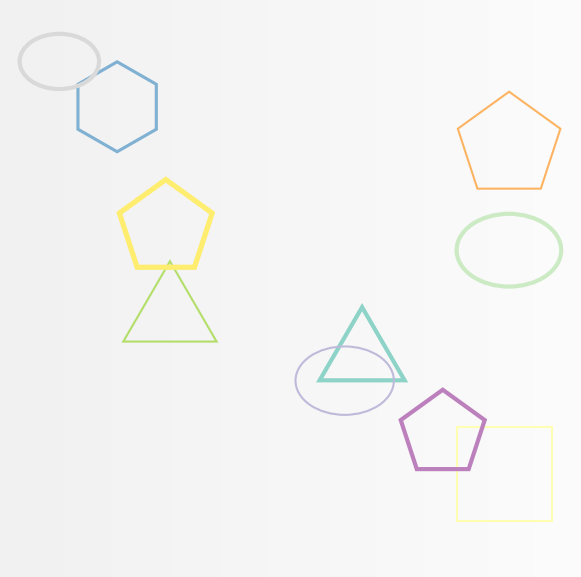[{"shape": "triangle", "thickness": 2, "radius": 0.42, "center": [0.623, 0.383]}, {"shape": "square", "thickness": 1, "radius": 0.41, "center": [0.869, 0.179]}, {"shape": "oval", "thickness": 1, "radius": 0.42, "center": [0.593, 0.34]}, {"shape": "hexagon", "thickness": 1.5, "radius": 0.39, "center": [0.202, 0.814]}, {"shape": "pentagon", "thickness": 1, "radius": 0.46, "center": [0.876, 0.748]}, {"shape": "triangle", "thickness": 1, "radius": 0.46, "center": [0.292, 0.454]}, {"shape": "oval", "thickness": 2, "radius": 0.34, "center": [0.102, 0.893]}, {"shape": "pentagon", "thickness": 2, "radius": 0.38, "center": [0.762, 0.248]}, {"shape": "oval", "thickness": 2, "radius": 0.45, "center": [0.876, 0.566]}, {"shape": "pentagon", "thickness": 2.5, "radius": 0.42, "center": [0.285, 0.604]}]